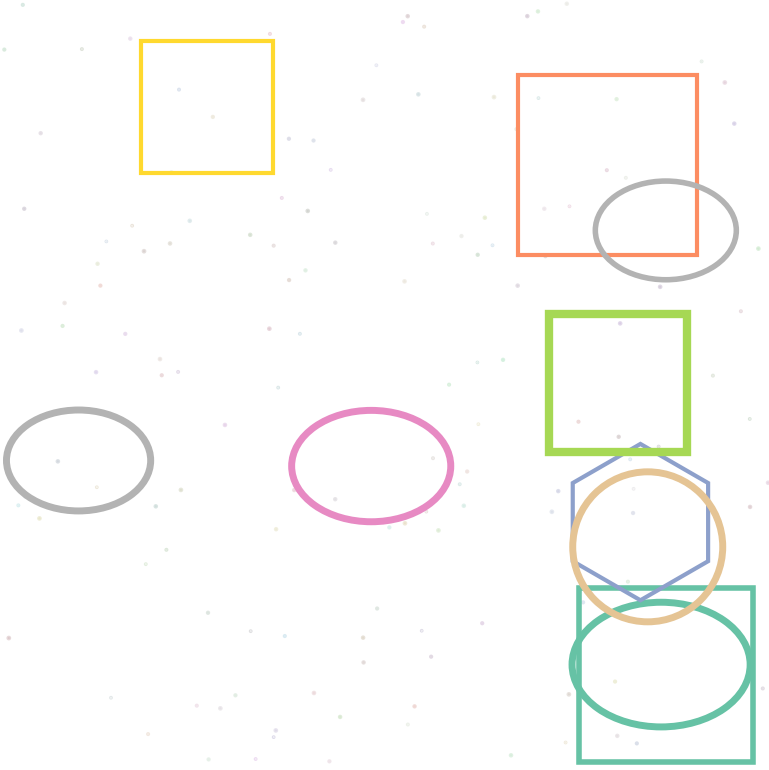[{"shape": "square", "thickness": 2, "radius": 0.57, "center": [0.865, 0.123]}, {"shape": "oval", "thickness": 2.5, "radius": 0.58, "center": [0.859, 0.137]}, {"shape": "square", "thickness": 1.5, "radius": 0.58, "center": [0.789, 0.786]}, {"shape": "hexagon", "thickness": 1.5, "radius": 0.51, "center": [0.832, 0.322]}, {"shape": "oval", "thickness": 2.5, "radius": 0.52, "center": [0.482, 0.395]}, {"shape": "square", "thickness": 3, "radius": 0.45, "center": [0.802, 0.503]}, {"shape": "square", "thickness": 1.5, "radius": 0.43, "center": [0.269, 0.861]}, {"shape": "circle", "thickness": 2.5, "radius": 0.49, "center": [0.841, 0.29]}, {"shape": "oval", "thickness": 2.5, "radius": 0.47, "center": [0.102, 0.402]}, {"shape": "oval", "thickness": 2, "radius": 0.46, "center": [0.865, 0.701]}]